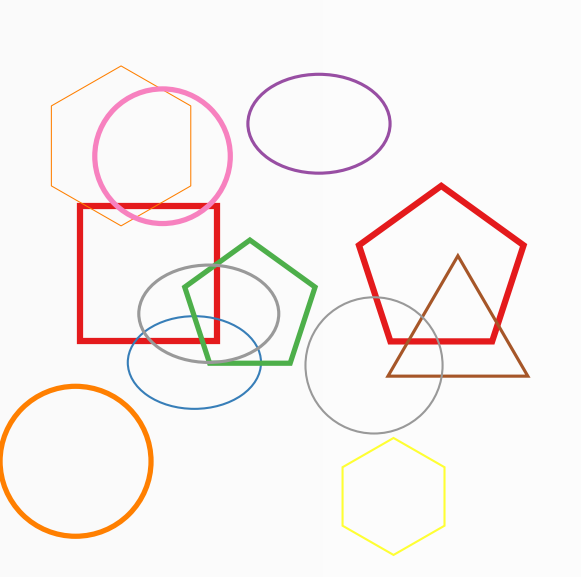[{"shape": "pentagon", "thickness": 3, "radius": 0.74, "center": [0.759, 0.528]}, {"shape": "square", "thickness": 3, "radius": 0.59, "center": [0.256, 0.526]}, {"shape": "oval", "thickness": 1, "radius": 0.57, "center": [0.334, 0.371]}, {"shape": "pentagon", "thickness": 2.5, "radius": 0.59, "center": [0.43, 0.466]}, {"shape": "oval", "thickness": 1.5, "radius": 0.61, "center": [0.549, 0.785]}, {"shape": "circle", "thickness": 2.5, "radius": 0.65, "center": [0.13, 0.2]}, {"shape": "hexagon", "thickness": 0.5, "radius": 0.69, "center": [0.208, 0.746]}, {"shape": "hexagon", "thickness": 1, "radius": 0.51, "center": [0.677, 0.139]}, {"shape": "triangle", "thickness": 1.5, "radius": 0.69, "center": [0.788, 0.417]}, {"shape": "circle", "thickness": 2.5, "radius": 0.58, "center": [0.28, 0.729]}, {"shape": "circle", "thickness": 1, "radius": 0.59, "center": [0.643, 0.366]}, {"shape": "oval", "thickness": 1.5, "radius": 0.6, "center": [0.359, 0.456]}]